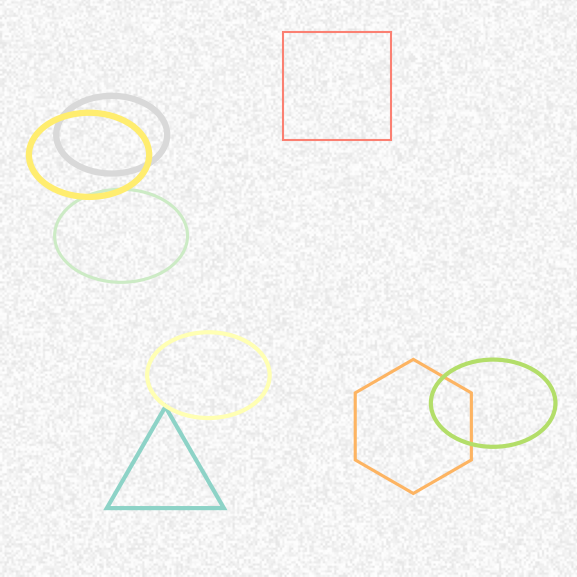[{"shape": "triangle", "thickness": 2, "radius": 0.59, "center": [0.286, 0.178]}, {"shape": "oval", "thickness": 2, "radius": 0.53, "center": [0.361, 0.35]}, {"shape": "square", "thickness": 1, "radius": 0.47, "center": [0.584, 0.85]}, {"shape": "hexagon", "thickness": 1.5, "radius": 0.58, "center": [0.716, 0.261]}, {"shape": "oval", "thickness": 2, "radius": 0.54, "center": [0.854, 0.301]}, {"shape": "oval", "thickness": 3, "radius": 0.48, "center": [0.193, 0.766]}, {"shape": "oval", "thickness": 1.5, "radius": 0.58, "center": [0.21, 0.591]}, {"shape": "oval", "thickness": 3, "radius": 0.52, "center": [0.154, 0.731]}]